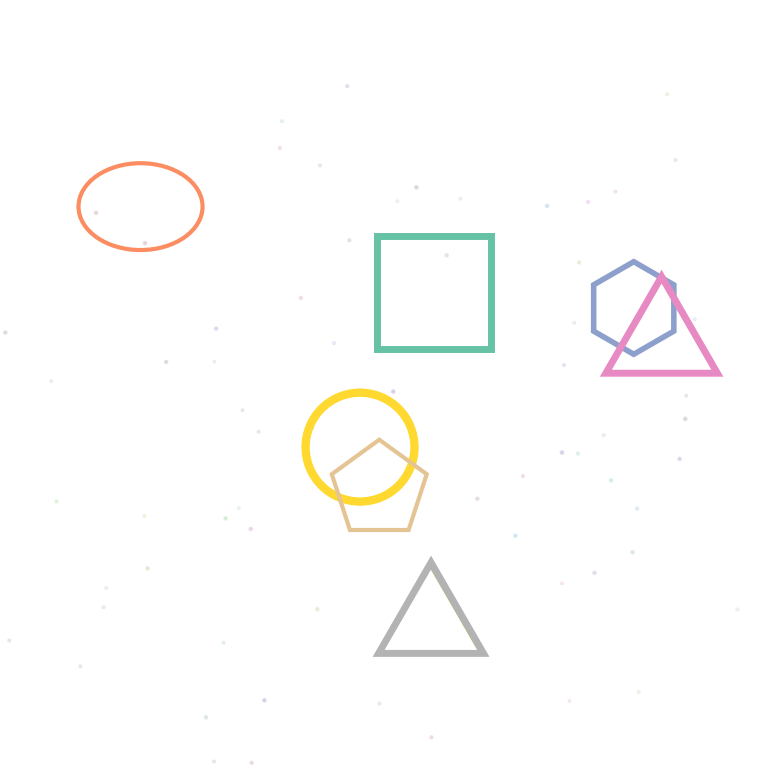[{"shape": "square", "thickness": 2.5, "radius": 0.37, "center": [0.564, 0.62]}, {"shape": "oval", "thickness": 1.5, "radius": 0.4, "center": [0.183, 0.732]}, {"shape": "hexagon", "thickness": 2, "radius": 0.3, "center": [0.823, 0.6]}, {"shape": "triangle", "thickness": 2.5, "radius": 0.42, "center": [0.859, 0.557]}, {"shape": "triangle", "thickness": 1.5, "radius": 0.39, "center": [0.559, 0.19]}, {"shape": "circle", "thickness": 3, "radius": 0.35, "center": [0.468, 0.419]}, {"shape": "pentagon", "thickness": 1.5, "radius": 0.32, "center": [0.493, 0.364]}, {"shape": "triangle", "thickness": 2.5, "radius": 0.39, "center": [0.56, 0.191]}]